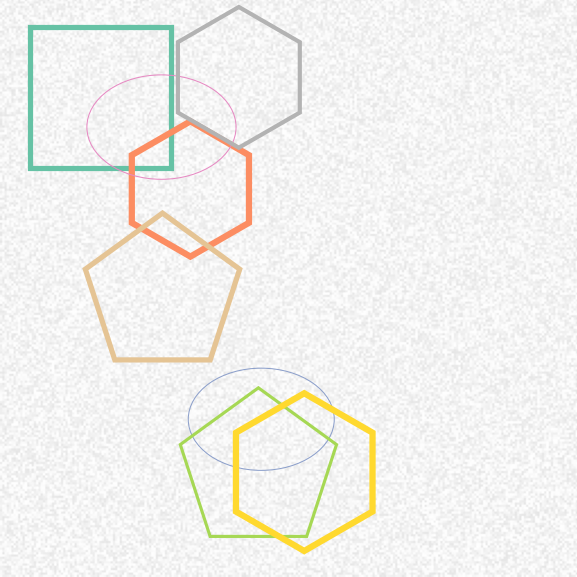[{"shape": "square", "thickness": 2.5, "radius": 0.61, "center": [0.174, 0.83]}, {"shape": "hexagon", "thickness": 3, "radius": 0.59, "center": [0.33, 0.672]}, {"shape": "oval", "thickness": 0.5, "radius": 0.63, "center": [0.452, 0.273]}, {"shape": "oval", "thickness": 0.5, "radius": 0.65, "center": [0.28, 0.779]}, {"shape": "pentagon", "thickness": 1.5, "radius": 0.71, "center": [0.447, 0.185]}, {"shape": "hexagon", "thickness": 3, "radius": 0.68, "center": [0.527, 0.182]}, {"shape": "pentagon", "thickness": 2.5, "radius": 0.7, "center": [0.281, 0.49]}, {"shape": "hexagon", "thickness": 2, "radius": 0.61, "center": [0.414, 0.865]}]